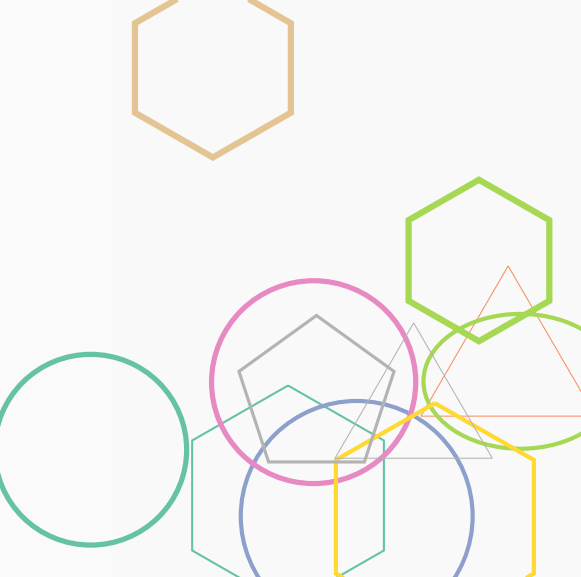[{"shape": "hexagon", "thickness": 1, "radius": 0.95, "center": [0.496, 0.141]}, {"shape": "circle", "thickness": 2.5, "radius": 0.83, "center": [0.156, 0.22]}, {"shape": "triangle", "thickness": 0.5, "radius": 0.87, "center": [0.874, 0.365]}, {"shape": "circle", "thickness": 2, "radius": 1.0, "center": [0.614, 0.105]}, {"shape": "circle", "thickness": 2.5, "radius": 0.88, "center": [0.54, 0.337]}, {"shape": "hexagon", "thickness": 3, "radius": 0.7, "center": [0.824, 0.548]}, {"shape": "oval", "thickness": 2, "radius": 0.83, "center": [0.895, 0.339]}, {"shape": "hexagon", "thickness": 2, "radius": 0.98, "center": [0.748, 0.104]}, {"shape": "hexagon", "thickness": 3, "radius": 0.77, "center": [0.366, 0.881]}, {"shape": "triangle", "thickness": 0.5, "radius": 0.78, "center": [0.712, 0.284]}, {"shape": "pentagon", "thickness": 1.5, "radius": 0.7, "center": [0.544, 0.313]}]